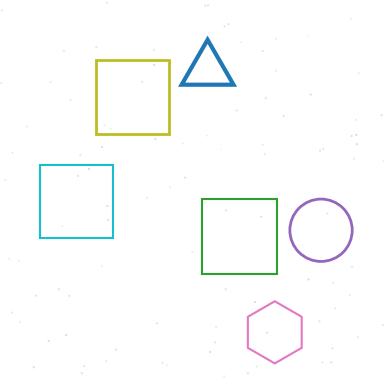[{"shape": "triangle", "thickness": 3, "radius": 0.39, "center": [0.539, 0.819]}, {"shape": "square", "thickness": 1.5, "radius": 0.49, "center": [0.623, 0.386]}, {"shape": "circle", "thickness": 2, "radius": 0.4, "center": [0.834, 0.402]}, {"shape": "hexagon", "thickness": 1.5, "radius": 0.4, "center": [0.714, 0.137]}, {"shape": "square", "thickness": 2, "radius": 0.48, "center": [0.343, 0.748]}, {"shape": "square", "thickness": 1.5, "radius": 0.47, "center": [0.198, 0.476]}]